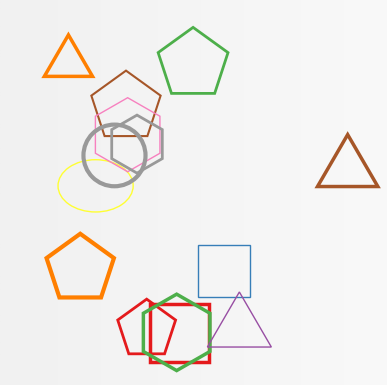[{"shape": "pentagon", "thickness": 2, "radius": 0.39, "center": [0.379, 0.144]}, {"shape": "square", "thickness": 2.5, "radius": 0.38, "center": [0.463, 0.135]}, {"shape": "square", "thickness": 1, "radius": 0.34, "center": [0.578, 0.295]}, {"shape": "hexagon", "thickness": 2.5, "radius": 0.5, "center": [0.456, 0.137]}, {"shape": "pentagon", "thickness": 2, "radius": 0.47, "center": [0.498, 0.834]}, {"shape": "triangle", "thickness": 1, "radius": 0.48, "center": [0.618, 0.146]}, {"shape": "triangle", "thickness": 2.5, "radius": 0.36, "center": [0.177, 0.838]}, {"shape": "pentagon", "thickness": 3, "radius": 0.46, "center": [0.207, 0.301]}, {"shape": "oval", "thickness": 1, "radius": 0.48, "center": [0.247, 0.517]}, {"shape": "pentagon", "thickness": 1.5, "radius": 0.47, "center": [0.325, 0.723]}, {"shape": "triangle", "thickness": 2.5, "radius": 0.45, "center": [0.897, 0.56]}, {"shape": "hexagon", "thickness": 1, "radius": 0.48, "center": [0.329, 0.65]}, {"shape": "hexagon", "thickness": 2, "radius": 0.38, "center": [0.354, 0.626]}, {"shape": "circle", "thickness": 3, "radius": 0.4, "center": [0.295, 0.596]}]